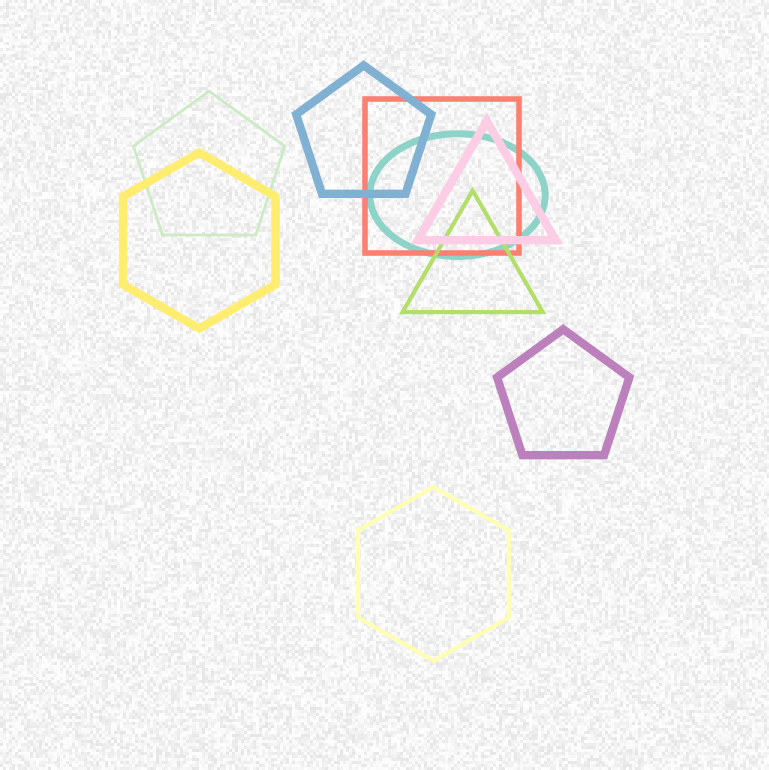[{"shape": "oval", "thickness": 2.5, "radius": 0.57, "center": [0.594, 0.747]}, {"shape": "hexagon", "thickness": 1.5, "radius": 0.56, "center": [0.563, 0.255]}, {"shape": "square", "thickness": 2, "radius": 0.5, "center": [0.574, 0.771]}, {"shape": "pentagon", "thickness": 3, "radius": 0.46, "center": [0.472, 0.823]}, {"shape": "triangle", "thickness": 1.5, "radius": 0.53, "center": [0.614, 0.647]}, {"shape": "triangle", "thickness": 3, "radius": 0.52, "center": [0.632, 0.74]}, {"shape": "pentagon", "thickness": 3, "radius": 0.45, "center": [0.731, 0.482]}, {"shape": "pentagon", "thickness": 1, "radius": 0.52, "center": [0.272, 0.778]}, {"shape": "hexagon", "thickness": 3, "radius": 0.57, "center": [0.259, 0.688]}]